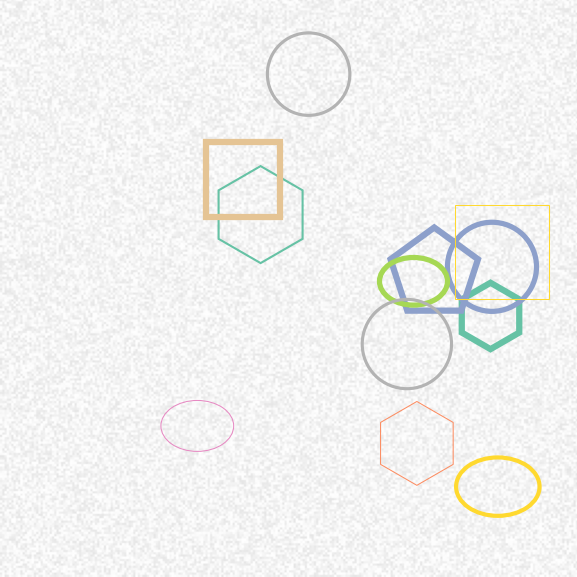[{"shape": "hexagon", "thickness": 3, "radius": 0.29, "center": [0.849, 0.452]}, {"shape": "hexagon", "thickness": 1, "radius": 0.42, "center": [0.451, 0.628]}, {"shape": "hexagon", "thickness": 0.5, "radius": 0.36, "center": [0.722, 0.231]}, {"shape": "pentagon", "thickness": 3, "radius": 0.4, "center": [0.752, 0.526]}, {"shape": "circle", "thickness": 2.5, "radius": 0.39, "center": [0.852, 0.537]}, {"shape": "oval", "thickness": 0.5, "radius": 0.32, "center": [0.342, 0.262]}, {"shape": "oval", "thickness": 2.5, "radius": 0.29, "center": [0.716, 0.512]}, {"shape": "oval", "thickness": 2, "radius": 0.36, "center": [0.862, 0.156]}, {"shape": "square", "thickness": 0.5, "radius": 0.41, "center": [0.869, 0.563]}, {"shape": "square", "thickness": 3, "radius": 0.32, "center": [0.421, 0.688]}, {"shape": "circle", "thickness": 1.5, "radius": 0.39, "center": [0.705, 0.403]}, {"shape": "circle", "thickness": 1.5, "radius": 0.36, "center": [0.534, 0.871]}]